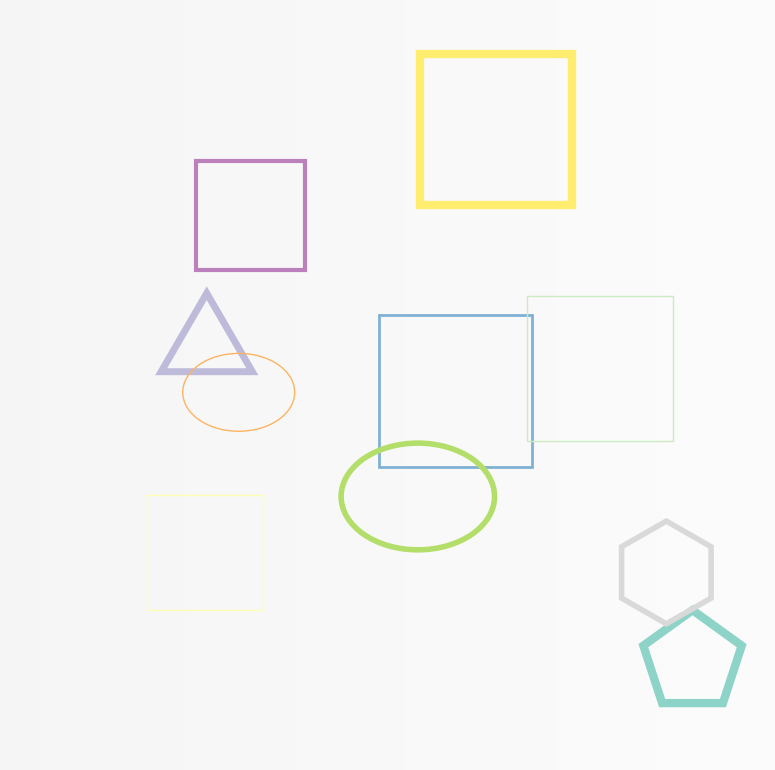[{"shape": "pentagon", "thickness": 3, "radius": 0.33, "center": [0.894, 0.141]}, {"shape": "square", "thickness": 0.5, "radius": 0.38, "center": [0.265, 0.283]}, {"shape": "triangle", "thickness": 2.5, "radius": 0.34, "center": [0.267, 0.551]}, {"shape": "square", "thickness": 1, "radius": 0.49, "center": [0.588, 0.492]}, {"shape": "oval", "thickness": 0.5, "radius": 0.36, "center": [0.308, 0.49]}, {"shape": "oval", "thickness": 2, "radius": 0.49, "center": [0.539, 0.355]}, {"shape": "hexagon", "thickness": 2, "radius": 0.33, "center": [0.86, 0.257]}, {"shape": "square", "thickness": 1.5, "radius": 0.35, "center": [0.323, 0.72]}, {"shape": "square", "thickness": 0.5, "radius": 0.47, "center": [0.774, 0.522]}, {"shape": "square", "thickness": 3, "radius": 0.49, "center": [0.64, 0.832]}]